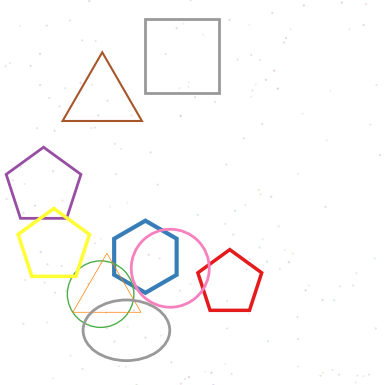[{"shape": "pentagon", "thickness": 2.5, "radius": 0.44, "center": [0.597, 0.264]}, {"shape": "hexagon", "thickness": 3, "radius": 0.47, "center": [0.378, 0.333]}, {"shape": "circle", "thickness": 1, "radius": 0.43, "center": [0.261, 0.236]}, {"shape": "pentagon", "thickness": 2, "radius": 0.51, "center": [0.113, 0.516]}, {"shape": "triangle", "thickness": 0.5, "radius": 0.51, "center": [0.278, 0.24]}, {"shape": "pentagon", "thickness": 2.5, "radius": 0.49, "center": [0.14, 0.361]}, {"shape": "triangle", "thickness": 1.5, "radius": 0.59, "center": [0.266, 0.745]}, {"shape": "circle", "thickness": 2, "radius": 0.51, "center": [0.442, 0.303]}, {"shape": "square", "thickness": 2, "radius": 0.48, "center": [0.472, 0.855]}, {"shape": "oval", "thickness": 2, "radius": 0.56, "center": [0.328, 0.142]}]